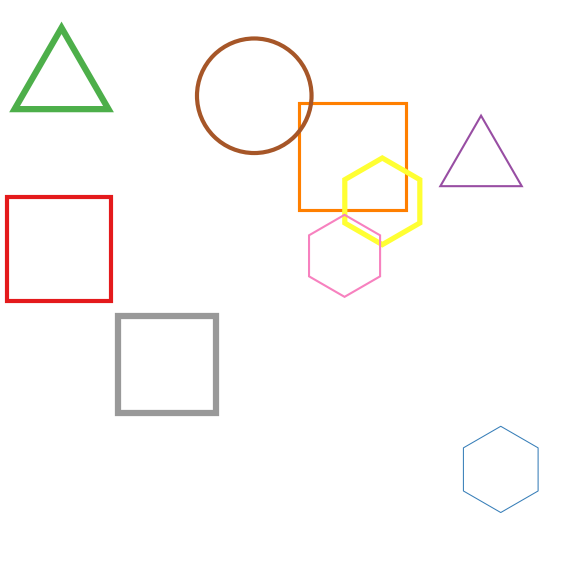[{"shape": "square", "thickness": 2, "radius": 0.45, "center": [0.102, 0.568]}, {"shape": "hexagon", "thickness": 0.5, "radius": 0.37, "center": [0.867, 0.186]}, {"shape": "triangle", "thickness": 3, "radius": 0.47, "center": [0.107, 0.857]}, {"shape": "triangle", "thickness": 1, "radius": 0.41, "center": [0.833, 0.717]}, {"shape": "square", "thickness": 1.5, "radius": 0.46, "center": [0.61, 0.728]}, {"shape": "hexagon", "thickness": 2.5, "radius": 0.38, "center": [0.662, 0.651]}, {"shape": "circle", "thickness": 2, "radius": 0.5, "center": [0.44, 0.833]}, {"shape": "hexagon", "thickness": 1, "radius": 0.36, "center": [0.597, 0.556]}, {"shape": "square", "thickness": 3, "radius": 0.42, "center": [0.289, 0.368]}]